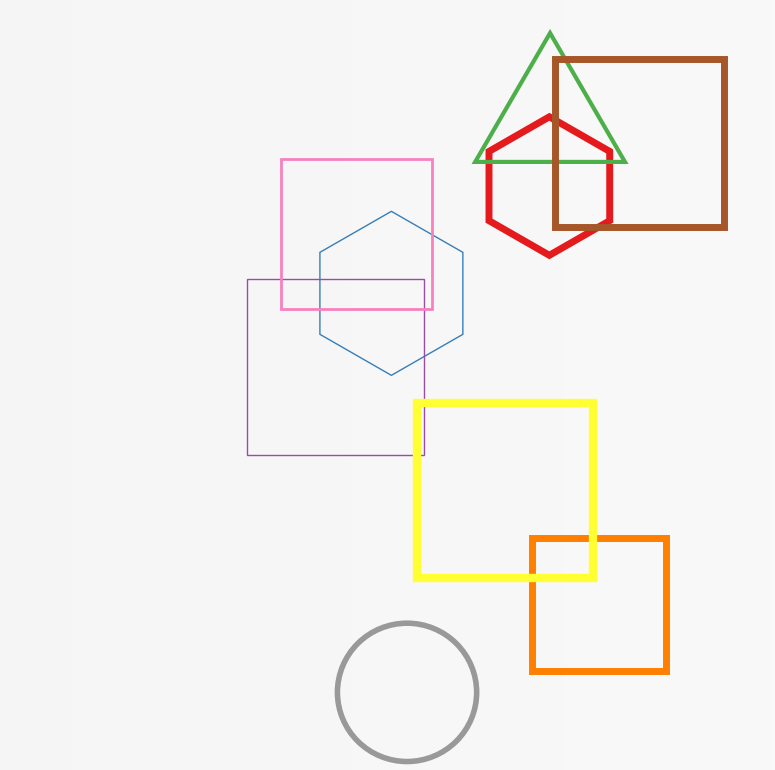[{"shape": "hexagon", "thickness": 2.5, "radius": 0.45, "center": [0.709, 0.758]}, {"shape": "hexagon", "thickness": 0.5, "radius": 0.53, "center": [0.505, 0.619]}, {"shape": "triangle", "thickness": 1.5, "radius": 0.56, "center": [0.71, 0.846]}, {"shape": "square", "thickness": 0.5, "radius": 0.57, "center": [0.433, 0.523]}, {"shape": "square", "thickness": 2.5, "radius": 0.43, "center": [0.773, 0.215]}, {"shape": "square", "thickness": 3, "radius": 0.57, "center": [0.651, 0.363]}, {"shape": "square", "thickness": 2.5, "radius": 0.54, "center": [0.826, 0.814]}, {"shape": "square", "thickness": 1, "radius": 0.49, "center": [0.46, 0.696]}, {"shape": "circle", "thickness": 2, "radius": 0.45, "center": [0.525, 0.101]}]